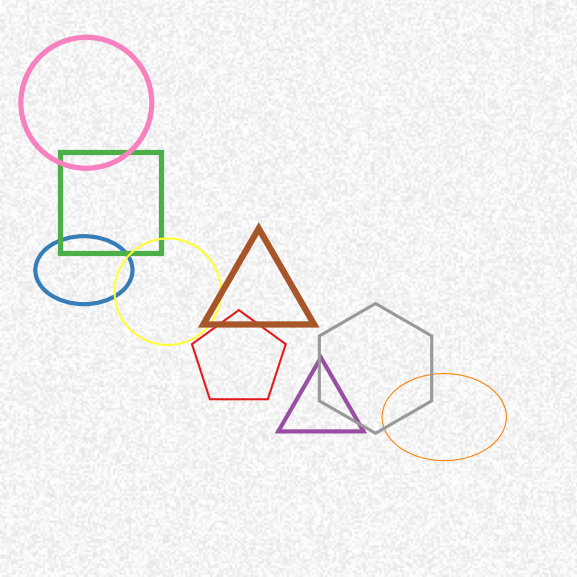[{"shape": "pentagon", "thickness": 1, "radius": 0.43, "center": [0.414, 0.377]}, {"shape": "oval", "thickness": 2, "radius": 0.42, "center": [0.145, 0.531]}, {"shape": "square", "thickness": 2.5, "radius": 0.44, "center": [0.192, 0.649]}, {"shape": "triangle", "thickness": 2, "radius": 0.43, "center": [0.556, 0.295]}, {"shape": "oval", "thickness": 0.5, "radius": 0.54, "center": [0.769, 0.277]}, {"shape": "circle", "thickness": 1, "radius": 0.46, "center": [0.291, 0.494]}, {"shape": "triangle", "thickness": 3, "radius": 0.55, "center": [0.448, 0.493]}, {"shape": "circle", "thickness": 2.5, "radius": 0.57, "center": [0.149, 0.821]}, {"shape": "hexagon", "thickness": 1.5, "radius": 0.56, "center": [0.65, 0.361]}]